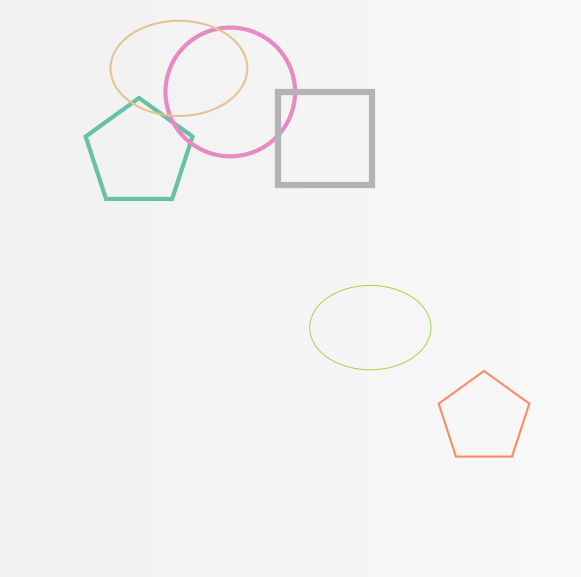[{"shape": "pentagon", "thickness": 2, "radius": 0.48, "center": [0.239, 0.733]}, {"shape": "pentagon", "thickness": 1, "radius": 0.41, "center": [0.833, 0.275]}, {"shape": "circle", "thickness": 2, "radius": 0.56, "center": [0.396, 0.84]}, {"shape": "oval", "thickness": 0.5, "radius": 0.52, "center": [0.637, 0.432]}, {"shape": "oval", "thickness": 1, "radius": 0.59, "center": [0.308, 0.881]}, {"shape": "square", "thickness": 3, "radius": 0.4, "center": [0.559, 0.76]}]